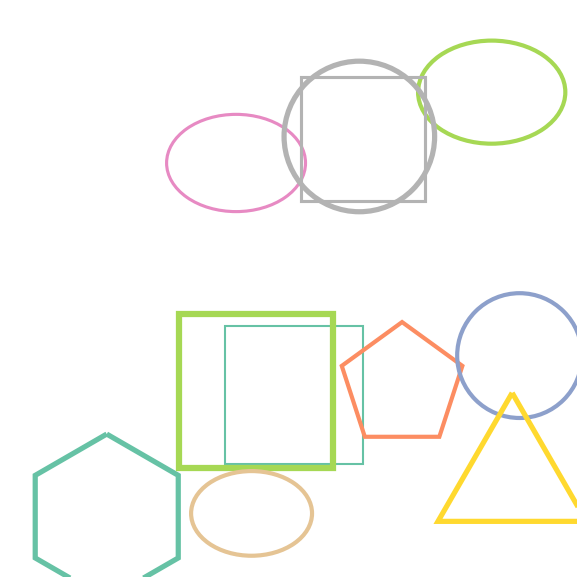[{"shape": "square", "thickness": 1, "radius": 0.6, "center": [0.509, 0.315]}, {"shape": "hexagon", "thickness": 2.5, "radius": 0.72, "center": [0.185, 0.105]}, {"shape": "pentagon", "thickness": 2, "radius": 0.55, "center": [0.696, 0.332]}, {"shape": "circle", "thickness": 2, "radius": 0.54, "center": [0.9, 0.383]}, {"shape": "oval", "thickness": 1.5, "radius": 0.6, "center": [0.409, 0.717]}, {"shape": "oval", "thickness": 2, "radius": 0.64, "center": [0.851, 0.84]}, {"shape": "square", "thickness": 3, "radius": 0.67, "center": [0.443, 0.322]}, {"shape": "triangle", "thickness": 2.5, "radius": 0.74, "center": [0.887, 0.171]}, {"shape": "oval", "thickness": 2, "radius": 0.52, "center": [0.436, 0.11]}, {"shape": "square", "thickness": 1.5, "radius": 0.54, "center": [0.629, 0.759]}, {"shape": "circle", "thickness": 2.5, "radius": 0.65, "center": [0.622, 0.763]}]